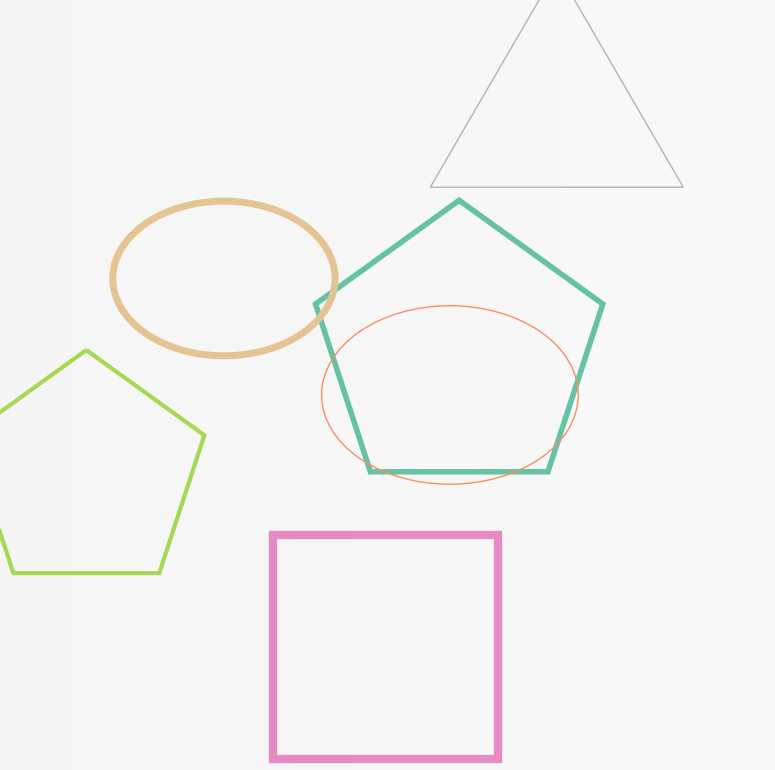[{"shape": "pentagon", "thickness": 2, "radius": 0.97, "center": [0.593, 0.545]}, {"shape": "oval", "thickness": 0.5, "radius": 0.83, "center": [0.581, 0.487]}, {"shape": "square", "thickness": 3, "radius": 0.73, "center": [0.497, 0.16]}, {"shape": "pentagon", "thickness": 1.5, "radius": 0.8, "center": [0.111, 0.385]}, {"shape": "oval", "thickness": 2.5, "radius": 0.72, "center": [0.289, 0.638]}, {"shape": "triangle", "thickness": 0.5, "radius": 0.94, "center": [0.718, 0.851]}]